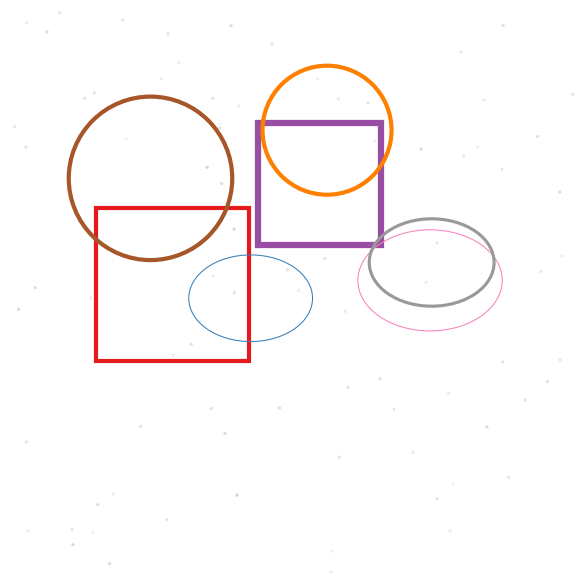[{"shape": "square", "thickness": 2, "radius": 0.66, "center": [0.299, 0.507]}, {"shape": "oval", "thickness": 0.5, "radius": 0.54, "center": [0.434, 0.483]}, {"shape": "square", "thickness": 3, "radius": 0.53, "center": [0.553, 0.681]}, {"shape": "circle", "thickness": 2, "radius": 0.56, "center": [0.566, 0.774]}, {"shape": "circle", "thickness": 2, "radius": 0.71, "center": [0.261, 0.69]}, {"shape": "oval", "thickness": 0.5, "radius": 0.63, "center": [0.745, 0.514]}, {"shape": "oval", "thickness": 1.5, "radius": 0.54, "center": [0.747, 0.545]}]